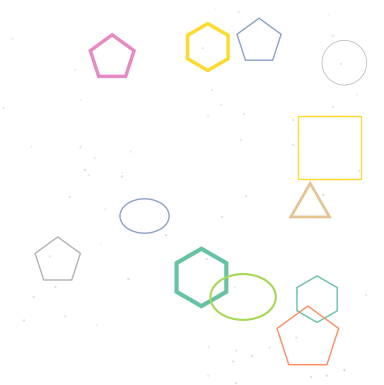[{"shape": "hexagon", "thickness": 1, "radius": 0.3, "center": [0.824, 0.223]}, {"shape": "hexagon", "thickness": 3, "radius": 0.37, "center": [0.523, 0.279]}, {"shape": "pentagon", "thickness": 1, "radius": 0.42, "center": [0.8, 0.121]}, {"shape": "oval", "thickness": 1, "radius": 0.32, "center": [0.375, 0.439]}, {"shape": "pentagon", "thickness": 1, "radius": 0.3, "center": [0.673, 0.892]}, {"shape": "pentagon", "thickness": 2.5, "radius": 0.3, "center": [0.291, 0.85]}, {"shape": "oval", "thickness": 1.5, "radius": 0.43, "center": [0.632, 0.229]}, {"shape": "hexagon", "thickness": 2.5, "radius": 0.3, "center": [0.54, 0.878]}, {"shape": "square", "thickness": 1, "radius": 0.41, "center": [0.856, 0.617]}, {"shape": "triangle", "thickness": 2, "radius": 0.29, "center": [0.806, 0.466]}, {"shape": "circle", "thickness": 0.5, "radius": 0.29, "center": [0.894, 0.837]}, {"shape": "pentagon", "thickness": 1, "radius": 0.31, "center": [0.15, 0.323]}]